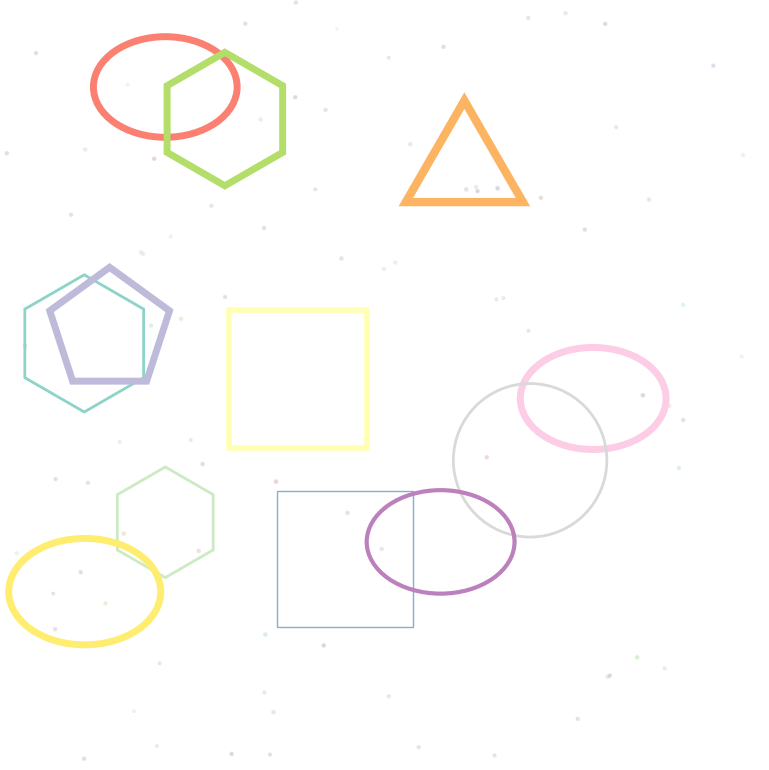[{"shape": "hexagon", "thickness": 1, "radius": 0.45, "center": [0.109, 0.554]}, {"shape": "square", "thickness": 2, "radius": 0.45, "center": [0.387, 0.508]}, {"shape": "pentagon", "thickness": 2.5, "radius": 0.41, "center": [0.142, 0.571]}, {"shape": "oval", "thickness": 2.5, "radius": 0.47, "center": [0.215, 0.887]}, {"shape": "square", "thickness": 0.5, "radius": 0.44, "center": [0.449, 0.274]}, {"shape": "triangle", "thickness": 3, "radius": 0.44, "center": [0.603, 0.781]}, {"shape": "hexagon", "thickness": 2.5, "radius": 0.43, "center": [0.292, 0.845]}, {"shape": "oval", "thickness": 2.5, "radius": 0.47, "center": [0.77, 0.483]}, {"shape": "circle", "thickness": 1, "radius": 0.5, "center": [0.688, 0.402]}, {"shape": "oval", "thickness": 1.5, "radius": 0.48, "center": [0.572, 0.296]}, {"shape": "hexagon", "thickness": 1, "radius": 0.36, "center": [0.215, 0.322]}, {"shape": "oval", "thickness": 2.5, "radius": 0.49, "center": [0.11, 0.232]}]